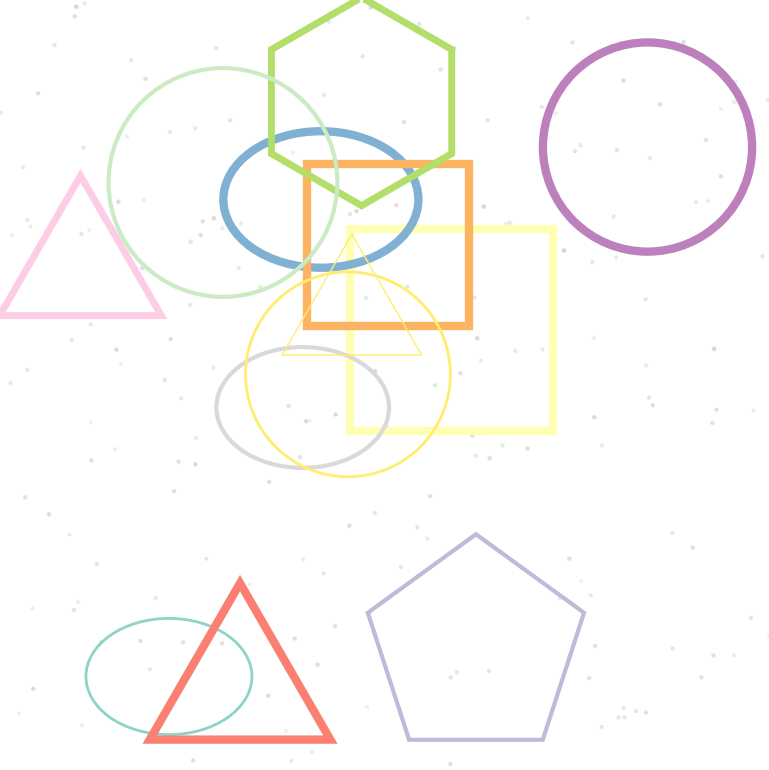[{"shape": "oval", "thickness": 1, "radius": 0.54, "center": [0.219, 0.121]}, {"shape": "square", "thickness": 3, "radius": 0.66, "center": [0.586, 0.571]}, {"shape": "pentagon", "thickness": 1.5, "radius": 0.74, "center": [0.618, 0.159]}, {"shape": "triangle", "thickness": 3, "radius": 0.68, "center": [0.312, 0.107]}, {"shape": "oval", "thickness": 3, "radius": 0.63, "center": [0.417, 0.741]}, {"shape": "square", "thickness": 3, "radius": 0.52, "center": [0.504, 0.682]}, {"shape": "hexagon", "thickness": 2.5, "radius": 0.68, "center": [0.47, 0.868]}, {"shape": "triangle", "thickness": 2.5, "radius": 0.61, "center": [0.105, 0.651]}, {"shape": "oval", "thickness": 1.5, "radius": 0.56, "center": [0.393, 0.471]}, {"shape": "circle", "thickness": 3, "radius": 0.68, "center": [0.841, 0.809]}, {"shape": "circle", "thickness": 1.5, "radius": 0.74, "center": [0.29, 0.763]}, {"shape": "circle", "thickness": 1, "radius": 0.67, "center": [0.452, 0.514]}, {"shape": "triangle", "thickness": 0.5, "radius": 0.52, "center": [0.457, 0.591]}]